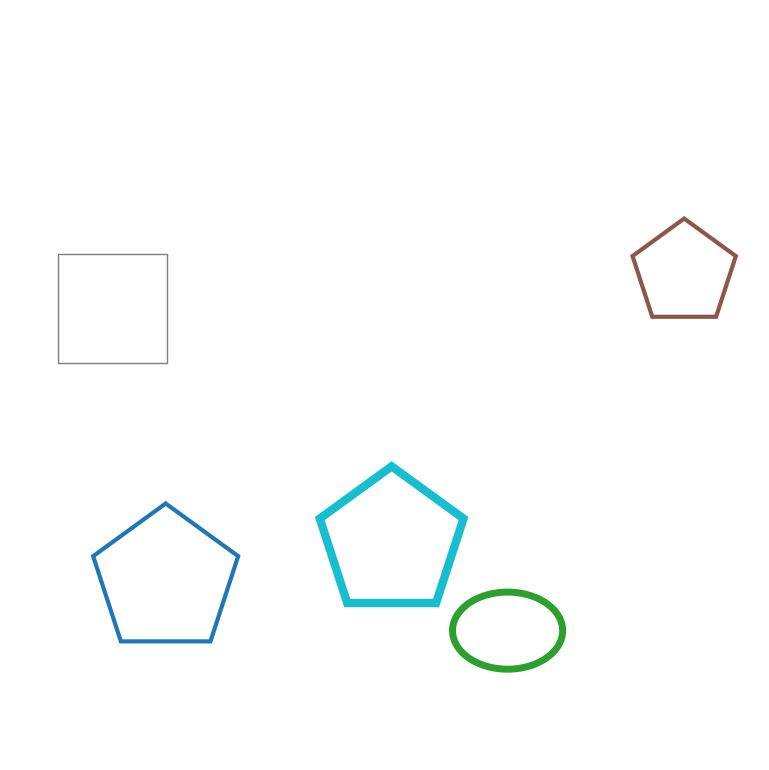[{"shape": "pentagon", "thickness": 1.5, "radius": 0.49, "center": [0.215, 0.247]}, {"shape": "oval", "thickness": 2.5, "radius": 0.36, "center": [0.659, 0.181]}, {"shape": "pentagon", "thickness": 1.5, "radius": 0.35, "center": [0.889, 0.646]}, {"shape": "square", "thickness": 0.5, "radius": 0.35, "center": [0.146, 0.6]}, {"shape": "pentagon", "thickness": 3, "radius": 0.49, "center": [0.509, 0.296]}]